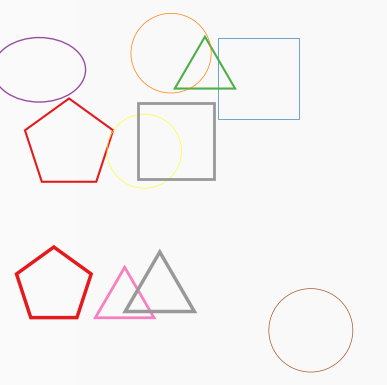[{"shape": "pentagon", "thickness": 2.5, "radius": 0.51, "center": [0.139, 0.257]}, {"shape": "pentagon", "thickness": 1.5, "radius": 0.6, "center": [0.178, 0.625]}, {"shape": "square", "thickness": 0.5, "radius": 0.52, "center": [0.668, 0.797]}, {"shape": "triangle", "thickness": 1.5, "radius": 0.45, "center": [0.529, 0.815]}, {"shape": "oval", "thickness": 1, "radius": 0.6, "center": [0.101, 0.819]}, {"shape": "circle", "thickness": 0.5, "radius": 0.52, "center": [0.441, 0.862]}, {"shape": "circle", "thickness": 0.5, "radius": 0.48, "center": [0.372, 0.607]}, {"shape": "circle", "thickness": 0.5, "radius": 0.54, "center": [0.802, 0.142]}, {"shape": "triangle", "thickness": 2, "radius": 0.44, "center": [0.322, 0.218]}, {"shape": "triangle", "thickness": 2.5, "radius": 0.52, "center": [0.412, 0.242]}, {"shape": "square", "thickness": 2, "radius": 0.49, "center": [0.455, 0.634]}]